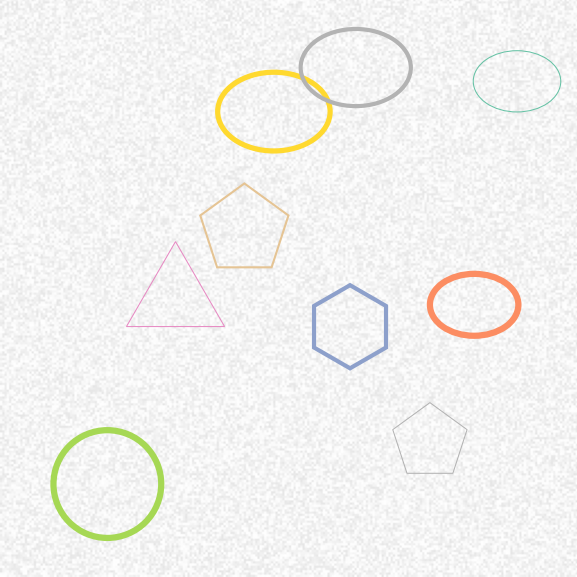[{"shape": "oval", "thickness": 0.5, "radius": 0.38, "center": [0.895, 0.858]}, {"shape": "oval", "thickness": 3, "radius": 0.38, "center": [0.821, 0.471]}, {"shape": "hexagon", "thickness": 2, "radius": 0.36, "center": [0.606, 0.433]}, {"shape": "triangle", "thickness": 0.5, "radius": 0.49, "center": [0.304, 0.483]}, {"shape": "circle", "thickness": 3, "radius": 0.47, "center": [0.186, 0.161]}, {"shape": "oval", "thickness": 2.5, "radius": 0.49, "center": [0.474, 0.806]}, {"shape": "pentagon", "thickness": 1, "radius": 0.4, "center": [0.423, 0.601]}, {"shape": "oval", "thickness": 2, "radius": 0.48, "center": [0.616, 0.882]}, {"shape": "pentagon", "thickness": 0.5, "radius": 0.34, "center": [0.744, 0.234]}]